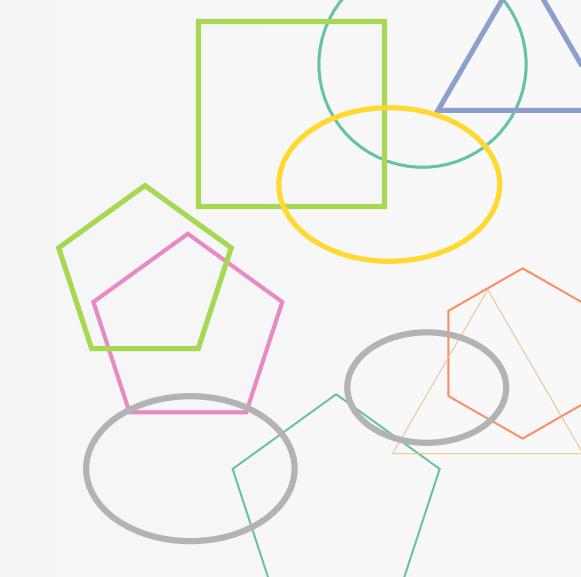[{"shape": "circle", "thickness": 1.5, "radius": 0.89, "center": [0.727, 0.888]}, {"shape": "pentagon", "thickness": 1, "radius": 0.94, "center": [0.578, 0.129]}, {"shape": "hexagon", "thickness": 1, "radius": 0.74, "center": [0.899, 0.387]}, {"shape": "triangle", "thickness": 2.5, "radius": 0.84, "center": [0.9, 0.892]}, {"shape": "pentagon", "thickness": 2, "radius": 0.85, "center": [0.323, 0.423]}, {"shape": "square", "thickness": 2.5, "radius": 0.8, "center": [0.5, 0.802]}, {"shape": "pentagon", "thickness": 2.5, "radius": 0.78, "center": [0.249, 0.522]}, {"shape": "oval", "thickness": 2.5, "radius": 0.95, "center": [0.67, 0.68]}, {"shape": "triangle", "thickness": 0.5, "radius": 0.95, "center": [0.839, 0.308]}, {"shape": "oval", "thickness": 3, "radius": 0.68, "center": [0.734, 0.328]}, {"shape": "oval", "thickness": 3, "radius": 0.9, "center": [0.328, 0.188]}]